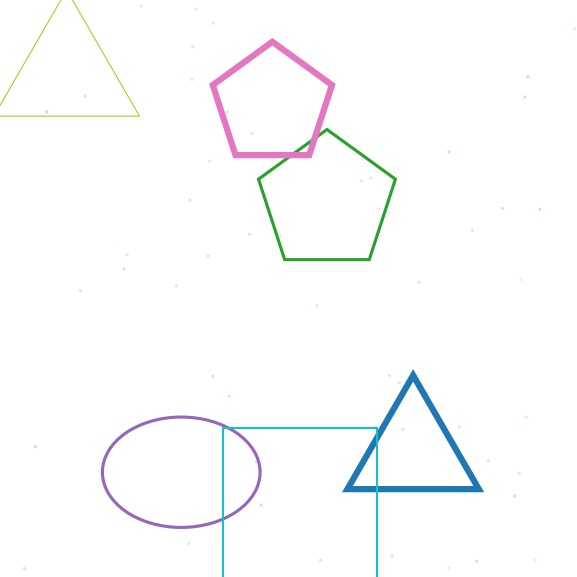[{"shape": "triangle", "thickness": 3, "radius": 0.66, "center": [0.715, 0.218]}, {"shape": "pentagon", "thickness": 1.5, "radius": 0.62, "center": [0.566, 0.65]}, {"shape": "oval", "thickness": 1.5, "radius": 0.68, "center": [0.314, 0.181]}, {"shape": "pentagon", "thickness": 3, "radius": 0.54, "center": [0.472, 0.818]}, {"shape": "triangle", "thickness": 0.5, "radius": 0.73, "center": [0.115, 0.871]}, {"shape": "square", "thickness": 1, "radius": 0.67, "center": [0.52, 0.124]}]